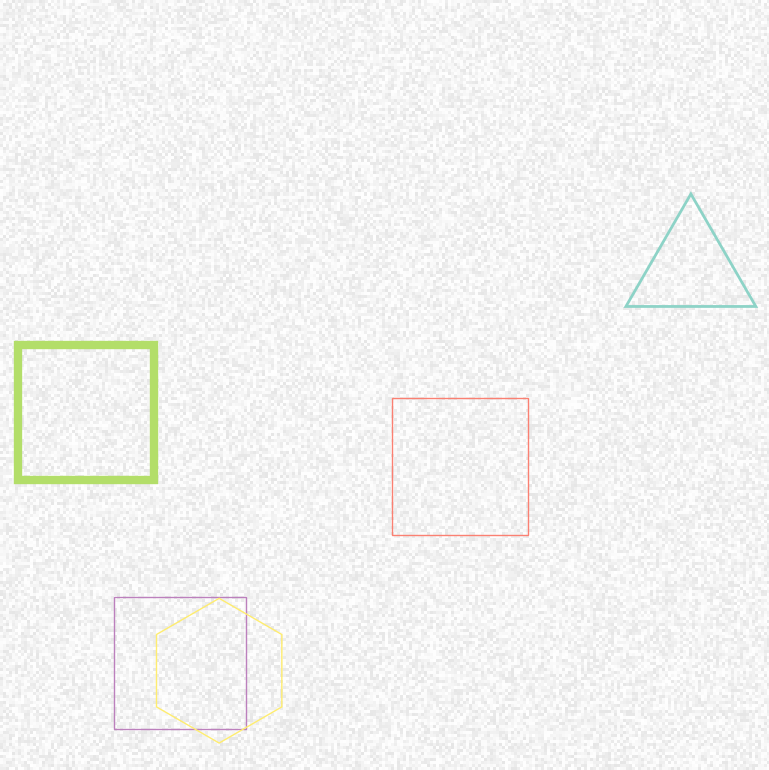[{"shape": "triangle", "thickness": 1, "radius": 0.49, "center": [0.897, 0.651]}, {"shape": "square", "thickness": 0.5, "radius": 0.44, "center": [0.598, 0.394]}, {"shape": "square", "thickness": 3, "radius": 0.44, "center": [0.112, 0.464]}, {"shape": "square", "thickness": 0.5, "radius": 0.43, "center": [0.233, 0.139]}, {"shape": "hexagon", "thickness": 0.5, "radius": 0.47, "center": [0.285, 0.129]}]